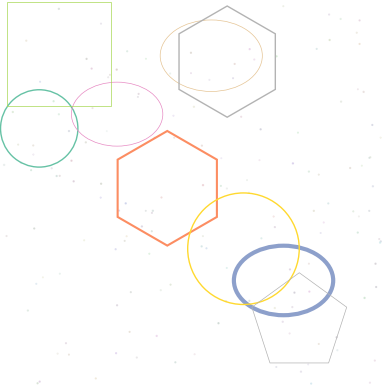[{"shape": "circle", "thickness": 1, "radius": 0.5, "center": [0.102, 0.666]}, {"shape": "hexagon", "thickness": 1.5, "radius": 0.74, "center": [0.434, 0.511]}, {"shape": "oval", "thickness": 3, "radius": 0.64, "center": [0.736, 0.272]}, {"shape": "oval", "thickness": 0.5, "radius": 0.59, "center": [0.304, 0.704]}, {"shape": "square", "thickness": 0.5, "radius": 0.68, "center": [0.154, 0.86]}, {"shape": "circle", "thickness": 1, "radius": 0.72, "center": [0.632, 0.354]}, {"shape": "oval", "thickness": 0.5, "radius": 0.66, "center": [0.549, 0.855]}, {"shape": "hexagon", "thickness": 1, "radius": 0.72, "center": [0.59, 0.84]}, {"shape": "pentagon", "thickness": 0.5, "radius": 0.65, "center": [0.777, 0.162]}]